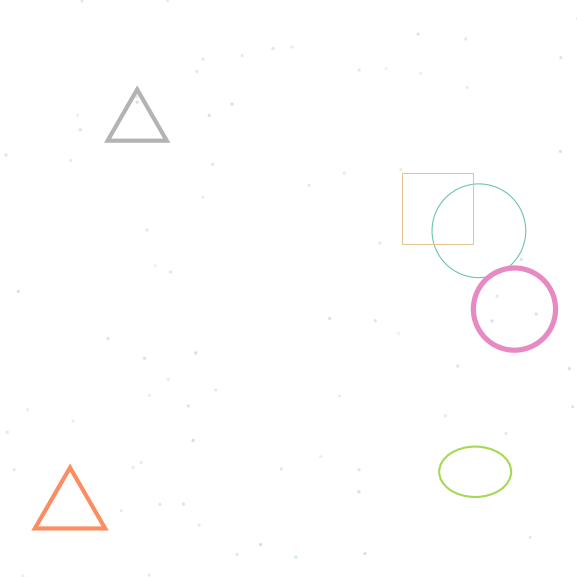[{"shape": "circle", "thickness": 0.5, "radius": 0.41, "center": [0.829, 0.6]}, {"shape": "triangle", "thickness": 2, "radius": 0.35, "center": [0.121, 0.119]}, {"shape": "circle", "thickness": 2.5, "radius": 0.36, "center": [0.891, 0.464]}, {"shape": "oval", "thickness": 1, "radius": 0.31, "center": [0.823, 0.182]}, {"shape": "square", "thickness": 0.5, "radius": 0.31, "center": [0.758, 0.638]}, {"shape": "triangle", "thickness": 2, "radius": 0.3, "center": [0.238, 0.785]}]